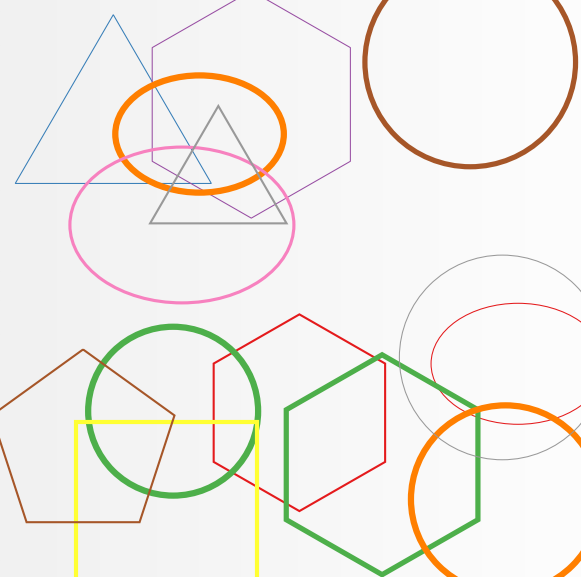[{"shape": "oval", "thickness": 0.5, "radius": 0.75, "center": [0.891, 0.369]}, {"shape": "hexagon", "thickness": 1, "radius": 0.85, "center": [0.515, 0.284]}, {"shape": "triangle", "thickness": 0.5, "radius": 0.97, "center": [0.195, 0.779]}, {"shape": "hexagon", "thickness": 2.5, "radius": 0.95, "center": [0.657, 0.194]}, {"shape": "circle", "thickness": 3, "radius": 0.73, "center": [0.298, 0.287]}, {"shape": "hexagon", "thickness": 0.5, "radius": 0.98, "center": [0.432, 0.818]}, {"shape": "oval", "thickness": 3, "radius": 0.72, "center": [0.343, 0.767]}, {"shape": "circle", "thickness": 3, "radius": 0.81, "center": [0.87, 0.135]}, {"shape": "square", "thickness": 2, "radius": 0.78, "center": [0.286, 0.112]}, {"shape": "pentagon", "thickness": 1, "radius": 0.83, "center": [0.143, 0.229]}, {"shape": "circle", "thickness": 2.5, "radius": 0.91, "center": [0.809, 0.892]}, {"shape": "oval", "thickness": 1.5, "radius": 0.96, "center": [0.313, 0.61]}, {"shape": "circle", "thickness": 0.5, "radius": 0.89, "center": [0.864, 0.38]}, {"shape": "triangle", "thickness": 1, "radius": 0.68, "center": [0.376, 0.68]}]